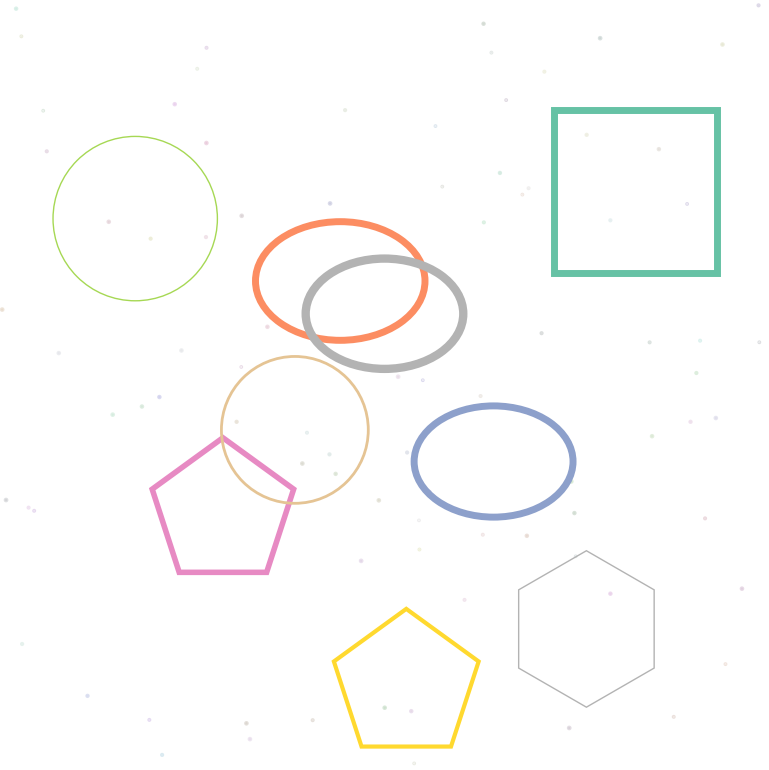[{"shape": "square", "thickness": 2.5, "radius": 0.53, "center": [0.825, 0.751]}, {"shape": "oval", "thickness": 2.5, "radius": 0.55, "center": [0.442, 0.635]}, {"shape": "oval", "thickness": 2.5, "radius": 0.52, "center": [0.641, 0.401]}, {"shape": "pentagon", "thickness": 2, "radius": 0.48, "center": [0.29, 0.335]}, {"shape": "circle", "thickness": 0.5, "radius": 0.53, "center": [0.176, 0.716]}, {"shape": "pentagon", "thickness": 1.5, "radius": 0.49, "center": [0.528, 0.11]}, {"shape": "circle", "thickness": 1, "radius": 0.48, "center": [0.383, 0.442]}, {"shape": "oval", "thickness": 3, "radius": 0.51, "center": [0.499, 0.593]}, {"shape": "hexagon", "thickness": 0.5, "radius": 0.51, "center": [0.762, 0.183]}]